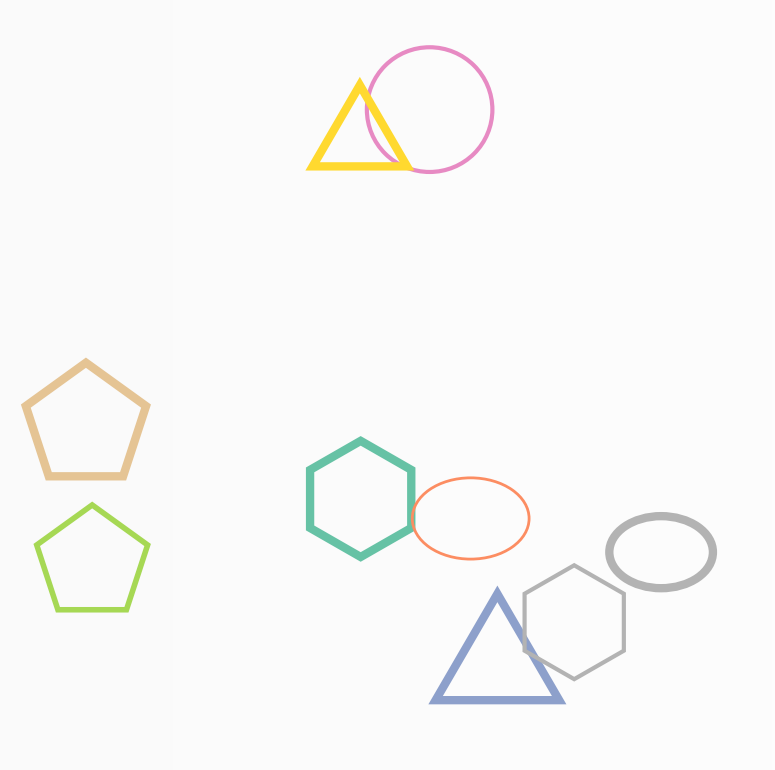[{"shape": "hexagon", "thickness": 3, "radius": 0.38, "center": [0.465, 0.352]}, {"shape": "oval", "thickness": 1, "radius": 0.38, "center": [0.607, 0.327]}, {"shape": "triangle", "thickness": 3, "radius": 0.46, "center": [0.642, 0.137]}, {"shape": "circle", "thickness": 1.5, "radius": 0.4, "center": [0.554, 0.858]}, {"shape": "pentagon", "thickness": 2, "radius": 0.38, "center": [0.119, 0.269]}, {"shape": "triangle", "thickness": 3, "radius": 0.35, "center": [0.464, 0.819]}, {"shape": "pentagon", "thickness": 3, "radius": 0.41, "center": [0.111, 0.447]}, {"shape": "hexagon", "thickness": 1.5, "radius": 0.37, "center": [0.741, 0.192]}, {"shape": "oval", "thickness": 3, "radius": 0.33, "center": [0.853, 0.283]}]